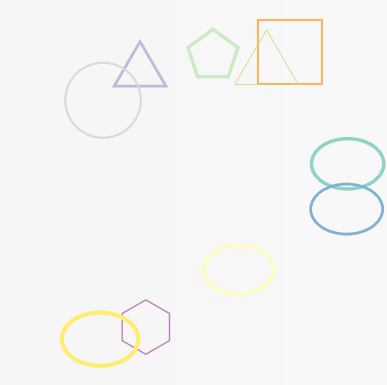[{"shape": "oval", "thickness": 2.5, "radius": 0.47, "center": [0.897, 0.575]}, {"shape": "oval", "thickness": 2, "radius": 0.45, "center": [0.616, 0.299]}, {"shape": "triangle", "thickness": 2, "radius": 0.39, "center": [0.361, 0.815]}, {"shape": "oval", "thickness": 2, "radius": 0.46, "center": [0.895, 0.457]}, {"shape": "square", "thickness": 1.5, "radius": 0.42, "center": [0.748, 0.864]}, {"shape": "triangle", "thickness": 0.5, "radius": 0.47, "center": [0.688, 0.828]}, {"shape": "circle", "thickness": 1.5, "radius": 0.49, "center": [0.266, 0.74]}, {"shape": "hexagon", "thickness": 1, "radius": 0.35, "center": [0.376, 0.15]}, {"shape": "pentagon", "thickness": 2.5, "radius": 0.34, "center": [0.55, 0.856]}, {"shape": "oval", "thickness": 3, "radius": 0.49, "center": [0.258, 0.119]}]